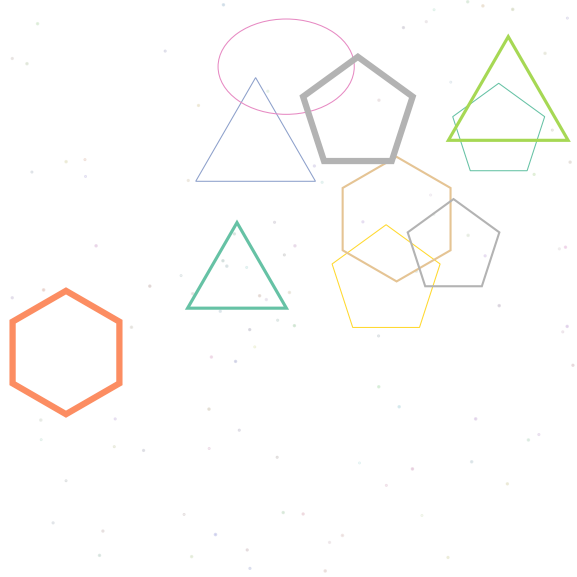[{"shape": "pentagon", "thickness": 0.5, "radius": 0.42, "center": [0.864, 0.771]}, {"shape": "triangle", "thickness": 1.5, "radius": 0.49, "center": [0.41, 0.515]}, {"shape": "hexagon", "thickness": 3, "radius": 0.53, "center": [0.114, 0.389]}, {"shape": "triangle", "thickness": 0.5, "radius": 0.6, "center": [0.443, 0.745]}, {"shape": "oval", "thickness": 0.5, "radius": 0.59, "center": [0.496, 0.884]}, {"shape": "triangle", "thickness": 1.5, "radius": 0.6, "center": [0.88, 0.816]}, {"shape": "pentagon", "thickness": 0.5, "radius": 0.49, "center": [0.669, 0.512]}, {"shape": "hexagon", "thickness": 1, "radius": 0.54, "center": [0.687, 0.62]}, {"shape": "pentagon", "thickness": 1, "radius": 0.42, "center": [0.785, 0.571]}, {"shape": "pentagon", "thickness": 3, "radius": 0.5, "center": [0.62, 0.801]}]